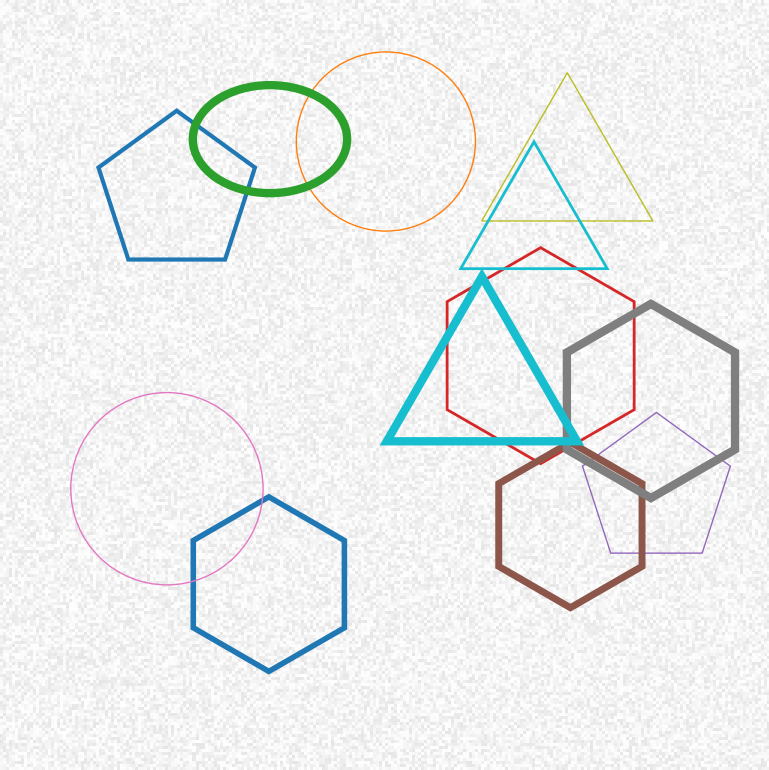[{"shape": "pentagon", "thickness": 1.5, "radius": 0.53, "center": [0.229, 0.749]}, {"shape": "hexagon", "thickness": 2, "radius": 0.57, "center": [0.349, 0.241]}, {"shape": "circle", "thickness": 0.5, "radius": 0.58, "center": [0.501, 0.816]}, {"shape": "oval", "thickness": 3, "radius": 0.5, "center": [0.351, 0.819]}, {"shape": "hexagon", "thickness": 1, "radius": 0.7, "center": [0.702, 0.538]}, {"shape": "pentagon", "thickness": 0.5, "radius": 0.5, "center": [0.853, 0.363]}, {"shape": "hexagon", "thickness": 2.5, "radius": 0.54, "center": [0.741, 0.318]}, {"shape": "circle", "thickness": 0.5, "radius": 0.62, "center": [0.217, 0.365]}, {"shape": "hexagon", "thickness": 3, "radius": 0.63, "center": [0.845, 0.479]}, {"shape": "triangle", "thickness": 0.5, "radius": 0.64, "center": [0.737, 0.777]}, {"shape": "triangle", "thickness": 3, "radius": 0.71, "center": [0.626, 0.498]}, {"shape": "triangle", "thickness": 1, "radius": 0.55, "center": [0.693, 0.706]}]